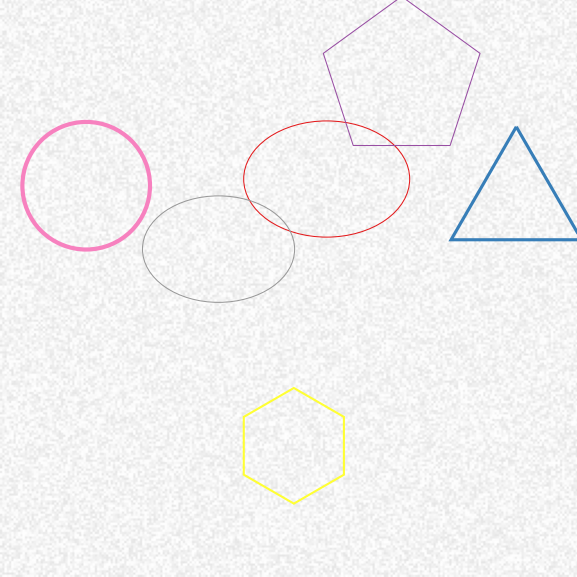[{"shape": "oval", "thickness": 0.5, "radius": 0.72, "center": [0.566, 0.689]}, {"shape": "triangle", "thickness": 1.5, "radius": 0.65, "center": [0.894, 0.649]}, {"shape": "pentagon", "thickness": 0.5, "radius": 0.71, "center": [0.696, 0.863]}, {"shape": "hexagon", "thickness": 1, "radius": 0.5, "center": [0.509, 0.227]}, {"shape": "circle", "thickness": 2, "radius": 0.55, "center": [0.149, 0.678]}, {"shape": "oval", "thickness": 0.5, "radius": 0.66, "center": [0.378, 0.568]}]